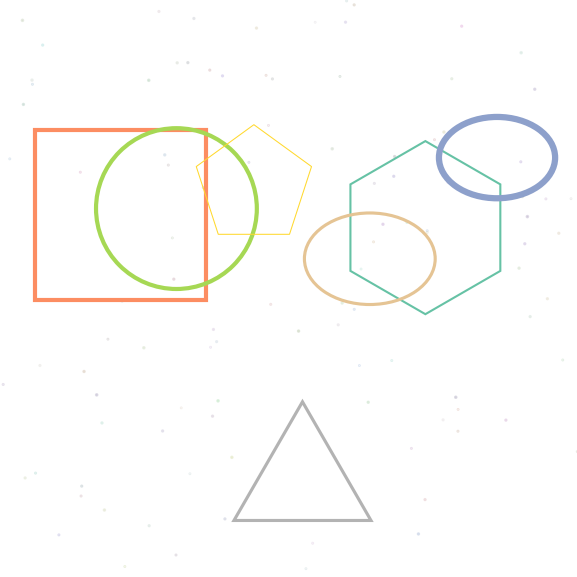[{"shape": "hexagon", "thickness": 1, "radius": 0.75, "center": [0.737, 0.605]}, {"shape": "square", "thickness": 2, "radius": 0.74, "center": [0.208, 0.627]}, {"shape": "oval", "thickness": 3, "radius": 0.5, "center": [0.861, 0.726]}, {"shape": "circle", "thickness": 2, "radius": 0.7, "center": [0.306, 0.638]}, {"shape": "pentagon", "thickness": 0.5, "radius": 0.52, "center": [0.44, 0.678]}, {"shape": "oval", "thickness": 1.5, "radius": 0.57, "center": [0.64, 0.551]}, {"shape": "triangle", "thickness": 1.5, "radius": 0.68, "center": [0.524, 0.166]}]